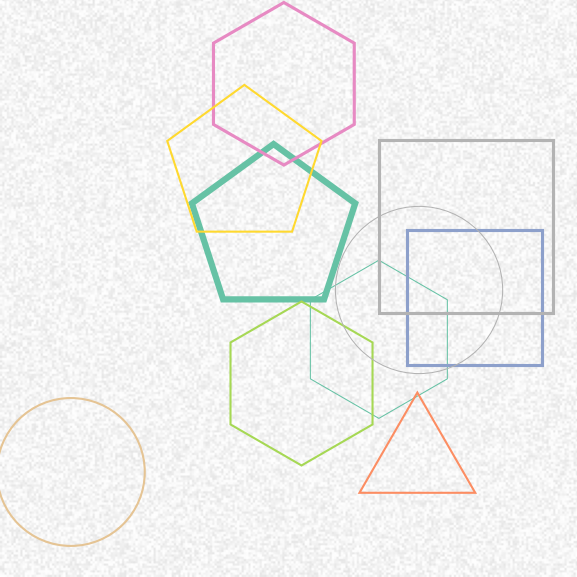[{"shape": "hexagon", "thickness": 0.5, "radius": 0.68, "center": [0.656, 0.412]}, {"shape": "pentagon", "thickness": 3, "radius": 0.74, "center": [0.474, 0.601]}, {"shape": "triangle", "thickness": 1, "radius": 0.58, "center": [0.723, 0.204]}, {"shape": "square", "thickness": 1.5, "radius": 0.58, "center": [0.822, 0.483]}, {"shape": "hexagon", "thickness": 1.5, "radius": 0.7, "center": [0.492, 0.854]}, {"shape": "hexagon", "thickness": 1, "radius": 0.71, "center": [0.522, 0.335]}, {"shape": "pentagon", "thickness": 1, "radius": 0.7, "center": [0.423, 0.712]}, {"shape": "circle", "thickness": 1, "radius": 0.64, "center": [0.123, 0.182]}, {"shape": "circle", "thickness": 0.5, "radius": 0.72, "center": [0.726, 0.497]}, {"shape": "square", "thickness": 1.5, "radius": 0.75, "center": [0.807, 0.606]}]